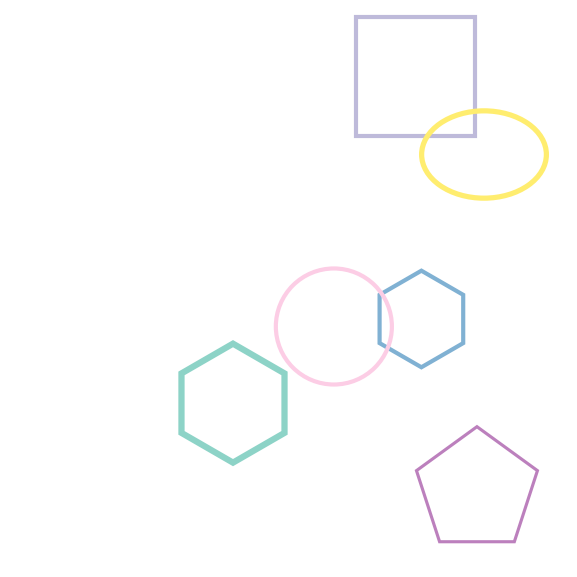[{"shape": "hexagon", "thickness": 3, "radius": 0.52, "center": [0.403, 0.301]}, {"shape": "square", "thickness": 2, "radius": 0.52, "center": [0.719, 0.867]}, {"shape": "hexagon", "thickness": 2, "radius": 0.42, "center": [0.73, 0.447]}, {"shape": "circle", "thickness": 2, "radius": 0.5, "center": [0.578, 0.434]}, {"shape": "pentagon", "thickness": 1.5, "radius": 0.55, "center": [0.826, 0.15]}, {"shape": "oval", "thickness": 2.5, "radius": 0.54, "center": [0.838, 0.732]}]